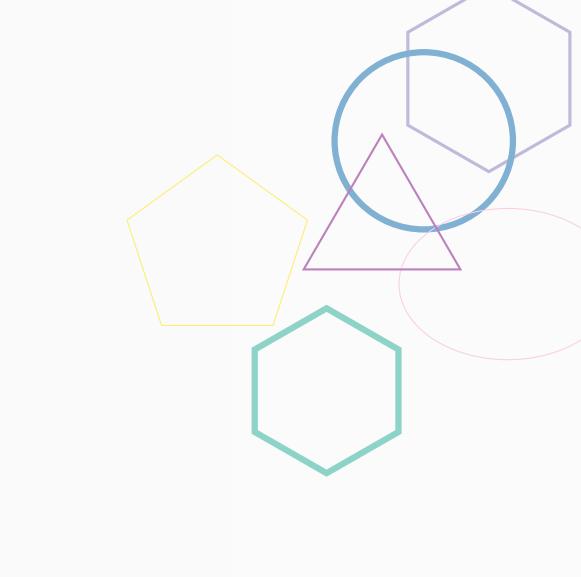[{"shape": "hexagon", "thickness": 3, "radius": 0.71, "center": [0.562, 0.323]}, {"shape": "hexagon", "thickness": 1.5, "radius": 0.8, "center": [0.841, 0.863]}, {"shape": "circle", "thickness": 3, "radius": 0.77, "center": [0.729, 0.755]}, {"shape": "oval", "thickness": 0.5, "radius": 0.94, "center": [0.874, 0.507]}, {"shape": "triangle", "thickness": 1, "radius": 0.78, "center": [0.657, 0.61]}, {"shape": "pentagon", "thickness": 0.5, "radius": 0.82, "center": [0.374, 0.568]}]